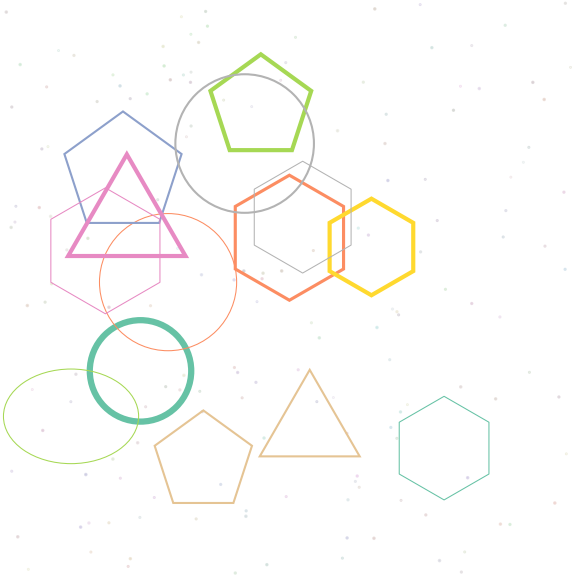[{"shape": "hexagon", "thickness": 0.5, "radius": 0.45, "center": [0.769, 0.223]}, {"shape": "circle", "thickness": 3, "radius": 0.44, "center": [0.243, 0.357]}, {"shape": "circle", "thickness": 0.5, "radius": 0.59, "center": [0.291, 0.511]}, {"shape": "hexagon", "thickness": 1.5, "radius": 0.54, "center": [0.501, 0.587]}, {"shape": "pentagon", "thickness": 1, "radius": 0.53, "center": [0.213, 0.699]}, {"shape": "hexagon", "thickness": 0.5, "radius": 0.55, "center": [0.183, 0.565]}, {"shape": "triangle", "thickness": 2, "radius": 0.59, "center": [0.22, 0.614]}, {"shape": "oval", "thickness": 0.5, "radius": 0.59, "center": [0.123, 0.278]}, {"shape": "pentagon", "thickness": 2, "radius": 0.46, "center": [0.452, 0.813]}, {"shape": "hexagon", "thickness": 2, "radius": 0.42, "center": [0.643, 0.571]}, {"shape": "pentagon", "thickness": 1, "radius": 0.44, "center": [0.352, 0.2]}, {"shape": "triangle", "thickness": 1, "radius": 0.5, "center": [0.536, 0.259]}, {"shape": "hexagon", "thickness": 0.5, "radius": 0.48, "center": [0.524, 0.623]}, {"shape": "circle", "thickness": 1, "radius": 0.6, "center": [0.424, 0.751]}]